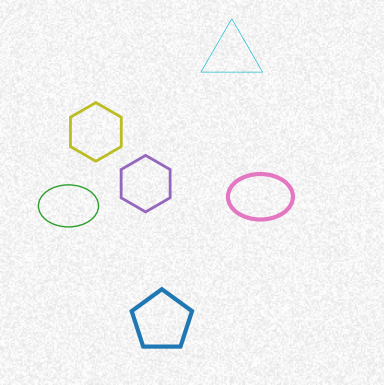[{"shape": "pentagon", "thickness": 3, "radius": 0.41, "center": [0.42, 0.166]}, {"shape": "oval", "thickness": 1, "radius": 0.39, "center": [0.178, 0.465]}, {"shape": "hexagon", "thickness": 2, "radius": 0.37, "center": [0.378, 0.523]}, {"shape": "oval", "thickness": 3, "radius": 0.42, "center": [0.676, 0.489]}, {"shape": "hexagon", "thickness": 2, "radius": 0.38, "center": [0.249, 0.657]}, {"shape": "triangle", "thickness": 0.5, "radius": 0.46, "center": [0.602, 0.859]}]